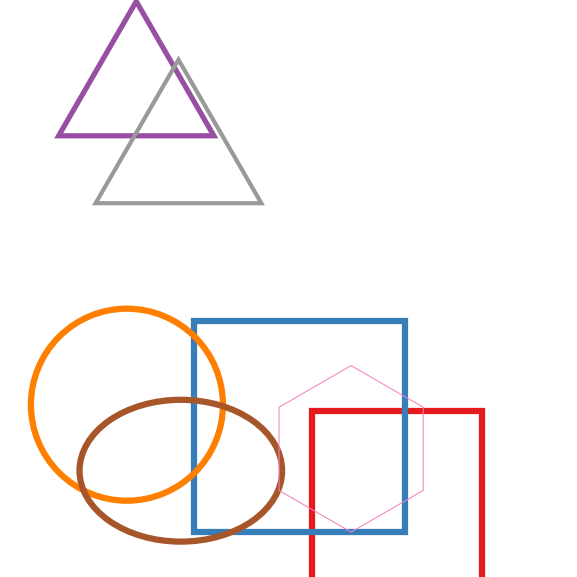[{"shape": "square", "thickness": 3, "radius": 0.73, "center": [0.687, 0.141]}, {"shape": "square", "thickness": 3, "radius": 0.91, "center": [0.519, 0.26]}, {"shape": "triangle", "thickness": 2.5, "radius": 0.78, "center": [0.236, 0.842]}, {"shape": "circle", "thickness": 3, "radius": 0.83, "center": [0.22, 0.298]}, {"shape": "oval", "thickness": 3, "radius": 0.88, "center": [0.313, 0.184]}, {"shape": "hexagon", "thickness": 0.5, "radius": 0.72, "center": [0.608, 0.222]}, {"shape": "triangle", "thickness": 2, "radius": 0.83, "center": [0.309, 0.73]}]